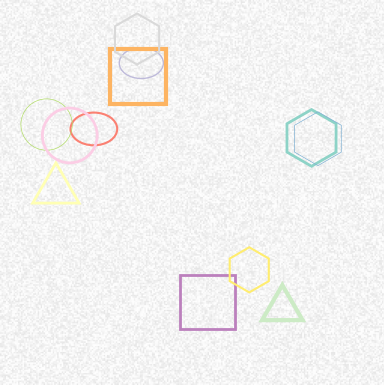[{"shape": "hexagon", "thickness": 2, "radius": 0.37, "center": [0.809, 0.642]}, {"shape": "triangle", "thickness": 2, "radius": 0.35, "center": [0.145, 0.507]}, {"shape": "oval", "thickness": 1, "radius": 0.29, "center": [0.367, 0.836]}, {"shape": "oval", "thickness": 1.5, "radius": 0.3, "center": [0.244, 0.665]}, {"shape": "hexagon", "thickness": 0.5, "radius": 0.35, "center": [0.826, 0.64]}, {"shape": "square", "thickness": 3, "radius": 0.36, "center": [0.358, 0.802]}, {"shape": "circle", "thickness": 0.5, "radius": 0.33, "center": [0.121, 0.676]}, {"shape": "circle", "thickness": 2, "radius": 0.36, "center": [0.181, 0.648]}, {"shape": "hexagon", "thickness": 1.5, "radius": 0.33, "center": [0.356, 0.899]}, {"shape": "square", "thickness": 2, "radius": 0.35, "center": [0.539, 0.215]}, {"shape": "triangle", "thickness": 3, "radius": 0.3, "center": [0.733, 0.199]}, {"shape": "hexagon", "thickness": 1.5, "radius": 0.29, "center": [0.647, 0.299]}]